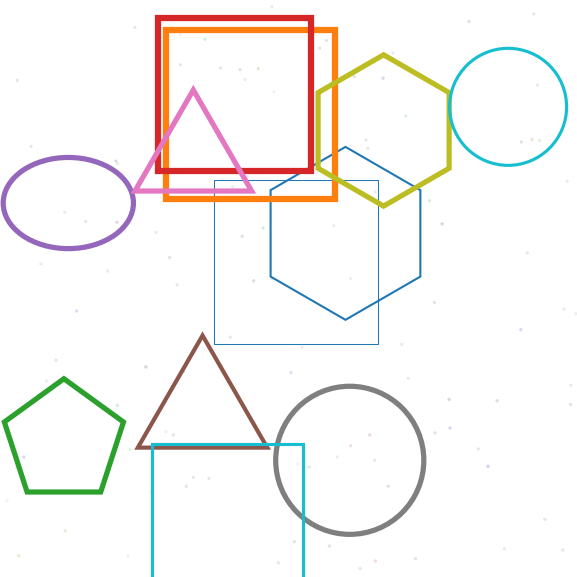[{"shape": "hexagon", "thickness": 1, "radius": 0.75, "center": [0.598, 0.595]}, {"shape": "square", "thickness": 0.5, "radius": 0.71, "center": [0.513, 0.545]}, {"shape": "square", "thickness": 3, "radius": 0.73, "center": [0.434, 0.802]}, {"shape": "pentagon", "thickness": 2.5, "radius": 0.54, "center": [0.111, 0.235]}, {"shape": "square", "thickness": 3, "radius": 0.66, "center": [0.406, 0.835]}, {"shape": "oval", "thickness": 2.5, "radius": 0.56, "center": [0.118, 0.648]}, {"shape": "triangle", "thickness": 2, "radius": 0.65, "center": [0.351, 0.289]}, {"shape": "triangle", "thickness": 2.5, "radius": 0.58, "center": [0.335, 0.727]}, {"shape": "circle", "thickness": 2.5, "radius": 0.64, "center": [0.606, 0.202]}, {"shape": "hexagon", "thickness": 2.5, "radius": 0.65, "center": [0.664, 0.773]}, {"shape": "circle", "thickness": 1.5, "radius": 0.51, "center": [0.88, 0.814]}, {"shape": "square", "thickness": 1.5, "radius": 0.65, "center": [0.394, 0.1]}]